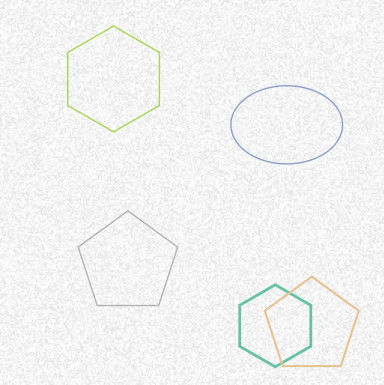[{"shape": "hexagon", "thickness": 2, "radius": 0.53, "center": [0.715, 0.154]}, {"shape": "oval", "thickness": 1, "radius": 0.73, "center": [0.745, 0.676]}, {"shape": "hexagon", "thickness": 1, "radius": 0.69, "center": [0.295, 0.795]}, {"shape": "pentagon", "thickness": 1.5, "radius": 0.64, "center": [0.81, 0.153]}, {"shape": "pentagon", "thickness": 1, "radius": 0.68, "center": [0.332, 0.316]}]